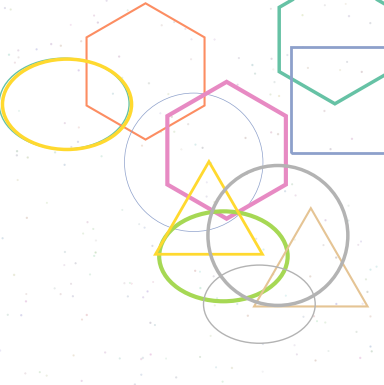[{"shape": "hexagon", "thickness": 2.5, "radius": 0.83, "center": [0.87, 0.897]}, {"shape": "oval", "thickness": 1, "radius": 0.84, "center": [0.167, 0.731]}, {"shape": "hexagon", "thickness": 1.5, "radius": 0.88, "center": [0.378, 0.814]}, {"shape": "circle", "thickness": 0.5, "radius": 0.9, "center": [0.503, 0.578]}, {"shape": "square", "thickness": 2, "radius": 0.69, "center": [0.894, 0.74]}, {"shape": "hexagon", "thickness": 3, "radius": 0.89, "center": [0.589, 0.61]}, {"shape": "oval", "thickness": 3, "radius": 0.83, "center": [0.58, 0.334]}, {"shape": "oval", "thickness": 2.5, "radius": 0.84, "center": [0.174, 0.729]}, {"shape": "triangle", "thickness": 2, "radius": 0.8, "center": [0.543, 0.42]}, {"shape": "triangle", "thickness": 1.5, "radius": 0.85, "center": [0.807, 0.289]}, {"shape": "oval", "thickness": 1, "radius": 0.73, "center": [0.674, 0.21]}, {"shape": "circle", "thickness": 2.5, "radius": 0.91, "center": [0.722, 0.388]}]